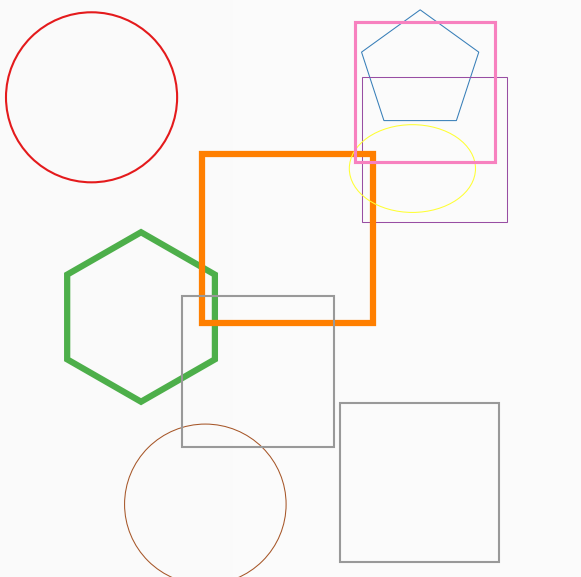[{"shape": "circle", "thickness": 1, "radius": 0.74, "center": [0.158, 0.831]}, {"shape": "pentagon", "thickness": 0.5, "radius": 0.53, "center": [0.723, 0.876]}, {"shape": "hexagon", "thickness": 3, "radius": 0.73, "center": [0.243, 0.45]}, {"shape": "square", "thickness": 0.5, "radius": 0.63, "center": [0.747, 0.74]}, {"shape": "square", "thickness": 3, "radius": 0.73, "center": [0.495, 0.586]}, {"shape": "oval", "thickness": 0.5, "radius": 0.54, "center": [0.71, 0.707]}, {"shape": "circle", "thickness": 0.5, "radius": 0.69, "center": [0.353, 0.126]}, {"shape": "square", "thickness": 1.5, "radius": 0.61, "center": [0.731, 0.84]}, {"shape": "square", "thickness": 1, "radius": 0.65, "center": [0.444, 0.355]}, {"shape": "square", "thickness": 1, "radius": 0.69, "center": [0.722, 0.164]}]